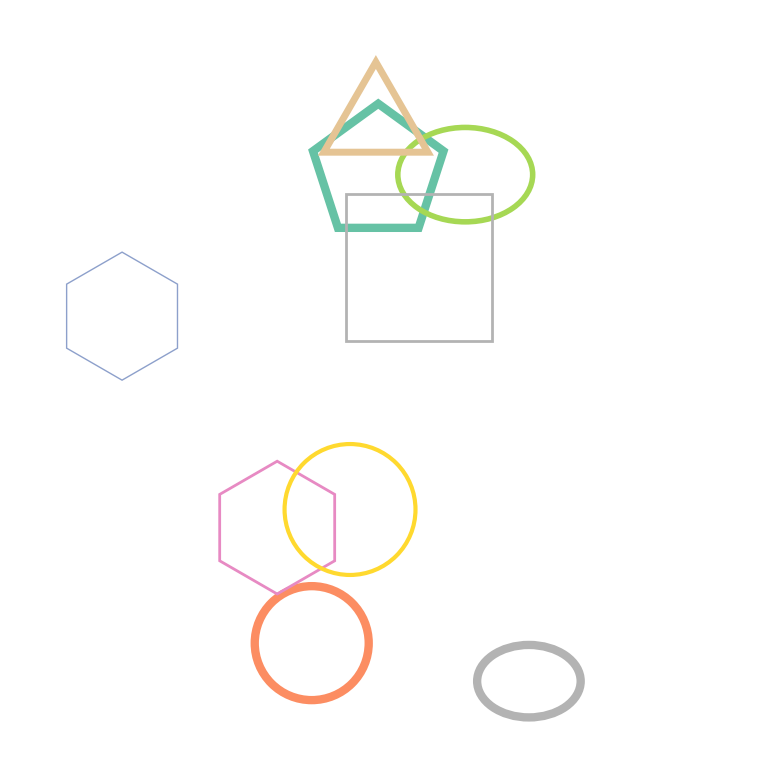[{"shape": "pentagon", "thickness": 3, "radius": 0.45, "center": [0.491, 0.776]}, {"shape": "circle", "thickness": 3, "radius": 0.37, "center": [0.405, 0.165]}, {"shape": "hexagon", "thickness": 0.5, "radius": 0.42, "center": [0.159, 0.589]}, {"shape": "hexagon", "thickness": 1, "radius": 0.43, "center": [0.36, 0.315]}, {"shape": "oval", "thickness": 2, "radius": 0.44, "center": [0.604, 0.773]}, {"shape": "circle", "thickness": 1.5, "radius": 0.43, "center": [0.455, 0.338]}, {"shape": "triangle", "thickness": 2.5, "radius": 0.39, "center": [0.488, 0.841]}, {"shape": "oval", "thickness": 3, "radius": 0.34, "center": [0.687, 0.115]}, {"shape": "square", "thickness": 1, "radius": 0.48, "center": [0.544, 0.652]}]